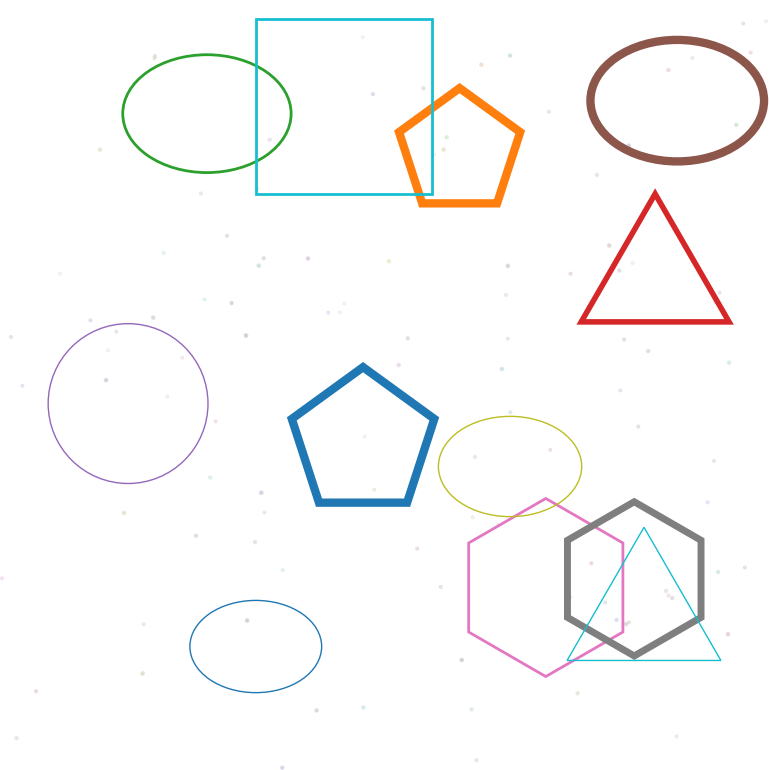[{"shape": "oval", "thickness": 0.5, "radius": 0.43, "center": [0.332, 0.16]}, {"shape": "pentagon", "thickness": 3, "radius": 0.49, "center": [0.471, 0.426]}, {"shape": "pentagon", "thickness": 3, "radius": 0.41, "center": [0.597, 0.803]}, {"shape": "oval", "thickness": 1, "radius": 0.55, "center": [0.269, 0.852]}, {"shape": "triangle", "thickness": 2, "radius": 0.55, "center": [0.851, 0.637]}, {"shape": "circle", "thickness": 0.5, "radius": 0.52, "center": [0.166, 0.476]}, {"shape": "oval", "thickness": 3, "radius": 0.56, "center": [0.88, 0.869]}, {"shape": "hexagon", "thickness": 1, "radius": 0.58, "center": [0.709, 0.237]}, {"shape": "hexagon", "thickness": 2.5, "radius": 0.5, "center": [0.824, 0.248]}, {"shape": "oval", "thickness": 0.5, "radius": 0.47, "center": [0.662, 0.394]}, {"shape": "triangle", "thickness": 0.5, "radius": 0.58, "center": [0.836, 0.2]}, {"shape": "square", "thickness": 1, "radius": 0.57, "center": [0.447, 0.862]}]